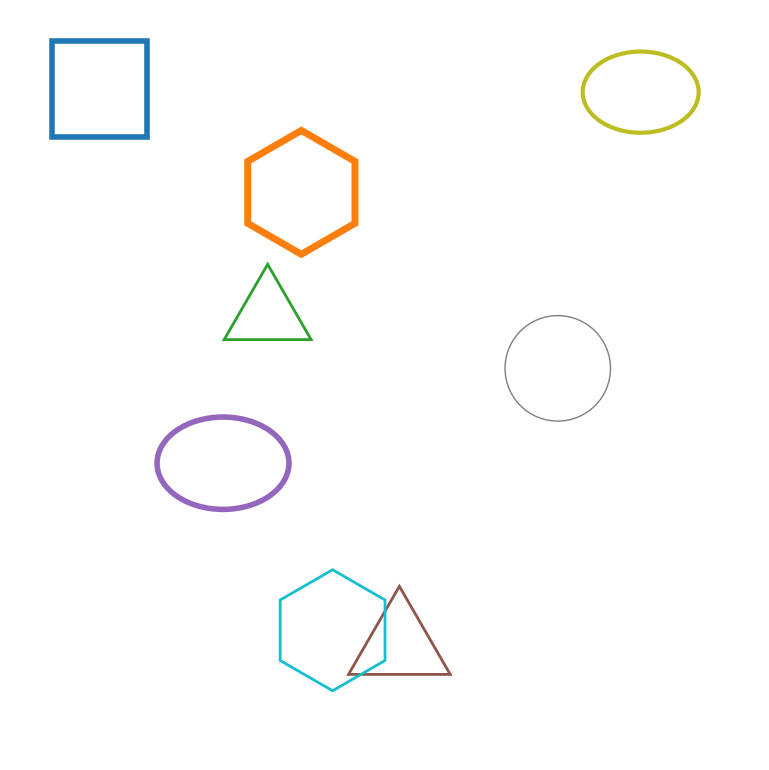[{"shape": "square", "thickness": 2, "radius": 0.31, "center": [0.129, 0.884]}, {"shape": "hexagon", "thickness": 2.5, "radius": 0.4, "center": [0.391, 0.75]}, {"shape": "triangle", "thickness": 1, "radius": 0.33, "center": [0.348, 0.592]}, {"shape": "oval", "thickness": 2, "radius": 0.43, "center": [0.29, 0.398]}, {"shape": "triangle", "thickness": 1, "radius": 0.38, "center": [0.519, 0.162]}, {"shape": "circle", "thickness": 0.5, "radius": 0.34, "center": [0.724, 0.522]}, {"shape": "oval", "thickness": 1.5, "radius": 0.38, "center": [0.832, 0.88]}, {"shape": "hexagon", "thickness": 1, "radius": 0.39, "center": [0.432, 0.181]}]